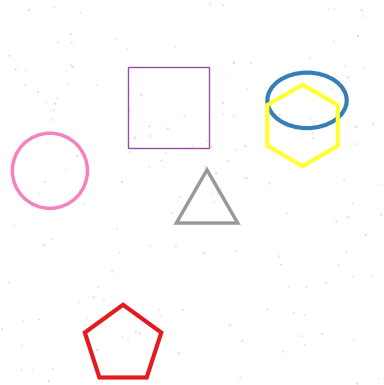[{"shape": "pentagon", "thickness": 3, "radius": 0.52, "center": [0.32, 0.104]}, {"shape": "oval", "thickness": 3, "radius": 0.51, "center": [0.798, 0.739]}, {"shape": "square", "thickness": 1, "radius": 0.52, "center": [0.438, 0.721]}, {"shape": "hexagon", "thickness": 3, "radius": 0.53, "center": [0.786, 0.674]}, {"shape": "circle", "thickness": 2.5, "radius": 0.49, "center": [0.13, 0.556]}, {"shape": "triangle", "thickness": 2.5, "radius": 0.46, "center": [0.538, 0.467]}]